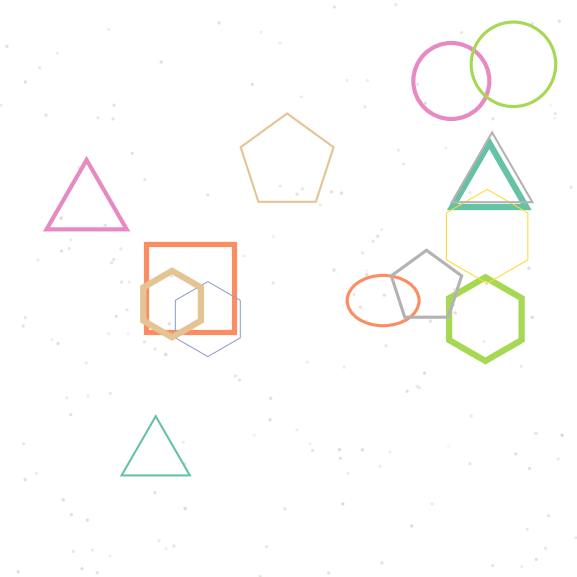[{"shape": "triangle", "thickness": 3, "radius": 0.37, "center": [0.847, 0.678]}, {"shape": "triangle", "thickness": 1, "radius": 0.34, "center": [0.27, 0.21]}, {"shape": "square", "thickness": 2.5, "radius": 0.38, "center": [0.33, 0.5]}, {"shape": "oval", "thickness": 1.5, "radius": 0.31, "center": [0.663, 0.479]}, {"shape": "hexagon", "thickness": 0.5, "radius": 0.32, "center": [0.36, 0.447]}, {"shape": "triangle", "thickness": 2, "radius": 0.4, "center": [0.15, 0.642]}, {"shape": "circle", "thickness": 2, "radius": 0.33, "center": [0.782, 0.859]}, {"shape": "circle", "thickness": 1.5, "radius": 0.37, "center": [0.889, 0.888]}, {"shape": "hexagon", "thickness": 3, "radius": 0.36, "center": [0.84, 0.447]}, {"shape": "hexagon", "thickness": 0.5, "radius": 0.41, "center": [0.843, 0.59]}, {"shape": "hexagon", "thickness": 3, "radius": 0.29, "center": [0.298, 0.473]}, {"shape": "pentagon", "thickness": 1, "radius": 0.42, "center": [0.497, 0.718]}, {"shape": "pentagon", "thickness": 1.5, "radius": 0.32, "center": [0.738, 0.502]}, {"shape": "triangle", "thickness": 1, "radius": 0.4, "center": [0.852, 0.689]}]